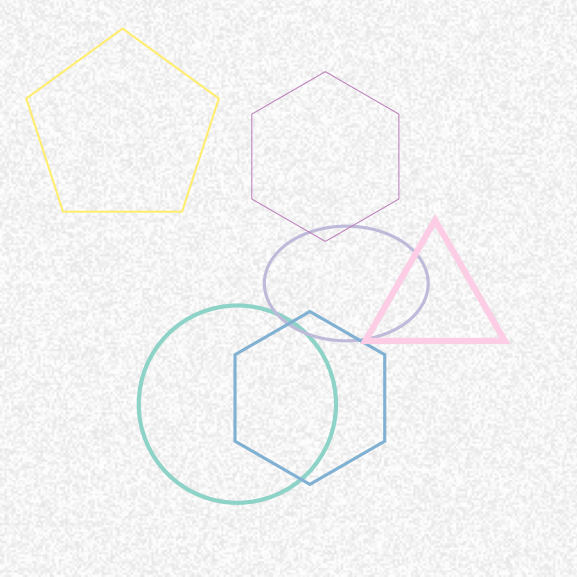[{"shape": "circle", "thickness": 2, "radius": 0.85, "center": [0.411, 0.299]}, {"shape": "oval", "thickness": 1.5, "radius": 0.71, "center": [0.6, 0.508]}, {"shape": "hexagon", "thickness": 1.5, "radius": 0.75, "center": [0.537, 0.31]}, {"shape": "triangle", "thickness": 3, "radius": 0.7, "center": [0.753, 0.478]}, {"shape": "hexagon", "thickness": 0.5, "radius": 0.74, "center": [0.563, 0.728]}, {"shape": "pentagon", "thickness": 1, "radius": 0.88, "center": [0.212, 0.774]}]